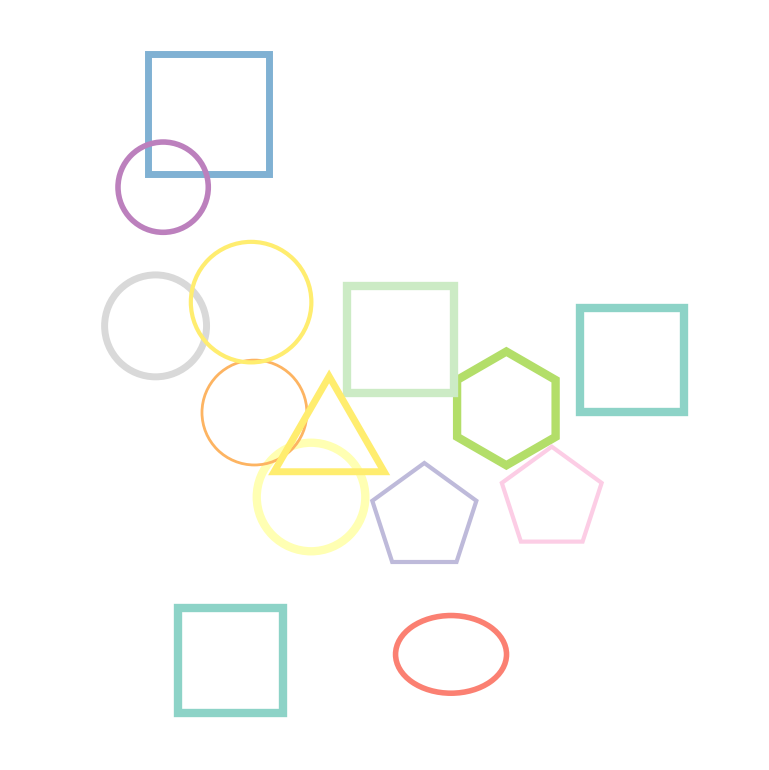[{"shape": "square", "thickness": 3, "radius": 0.34, "center": [0.299, 0.142]}, {"shape": "square", "thickness": 3, "radius": 0.34, "center": [0.821, 0.532]}, {"shape": "circle", "thickness": 3, "radius": 0.35, "center": [0.404, 0.355]}, {"shape": "pentagon", "thickness": 1.5, "radius": 0.36, "center": [0.551, 0.328]}, {"shape": "oval", "thickness": 2, "radius": 0.36, "center": [0.586, 0.15]}, {"shape": "square", "thickness": 2.5, "radius": 0.39, "center": [0.271, 0.852]}, {"shape": "circle", "thickness": 1, "radius": 0.34, "center": [0.33, 0.464]}, {"shape": "hexagon", "thickness": 3, "radius": 0.37, "center": [0.658, 0.47]}, {"shape": "pentagon", "thickness": 1.5, "radius": 0.34, "center": [0.717, 0.352]}, {"shape": "circle", "thickness": 2.5, "radius": 0.33, "center": [0.202, 0.577]}, {"shape": "circle", "thickness": 2, "radius": 0.29, "center": [0.212, 0.757]}, {"shape": "square", "thickness": 3, "radius": 0.35, "center": [0.52, 0.559]}, {"shape": "circle", "thickness": 1.5, "radius": 0.39, "center": [0.326, 0.608]}, {"shape": "triangle", "thickness": 2.5, "radius": 0.41, "center": [0.427, 0.429]}]